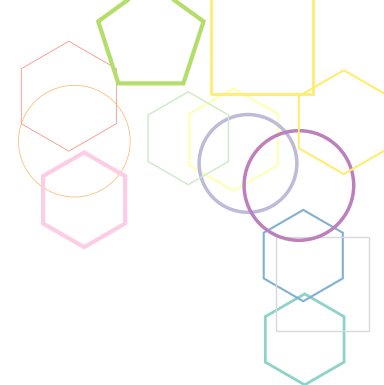[{"shape": "hexagon", "thickness": 2, "radius": 0.59, "center": [0.791, 0.118]}, {"shape": "hexagon", "thickness": 1.5, "radius": 0.66, "center": [0.607, 0.637]}, {"shape": "circle", "thickness": 2.5, "radius": 0.63, "center": [0.644, 0.576]}, {"shape": "hexagon", "thickness": 0.5, "radius": 0.71, "center": [0.179, 0.75]}, {"shape": "hexagon", "thickness": 1.5, "radius": 0.59, "center": [0.788, 0.336]}, {"shape": "circle", "thickness": 0.5, "radius": 0.73, "center": [0.193, 0.633]}, {"shape": "pentagon", "thickness": 3, "radius": 0.72, "center": [0.392, 0.9]}, {"shape": "hexagon", "thickness": 3, "radius": 0.61, "center": [0.219, 0.481]}, {"shape": "square", "thickness": 1, "radius": 0.61, "center": [0.838, 0.262]}, {"shape": "circle", "thickness": 2.5, "radius": 0.71, "center": [0.776, 0.518]}, {"shape": "hexagon", "thickness": 1, "radius": 0.6, "center": [0.489, 0.641]}, {"shape": "square", "thickness": 2, "radius": 0.66, "center": [0.68, 0.89]}, {"shape": "hexagon", "thickness": 1.5, "radius": 0.67, "center": [0.893, 0.683]}]